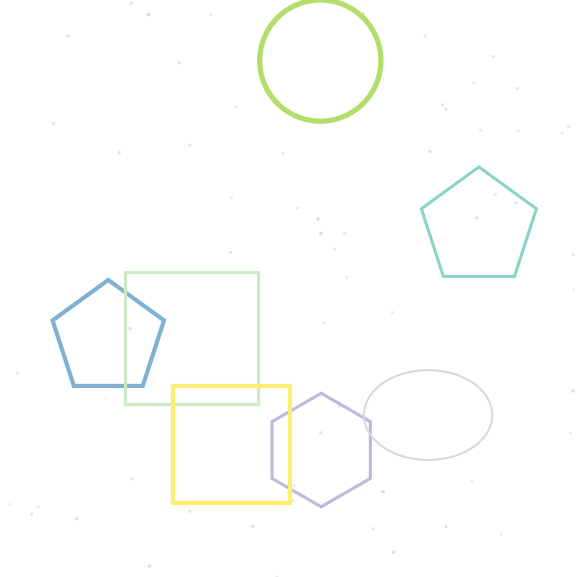[{"shape": "pentagon", "thickness": 1.5, "radius": 0.52, "center": [0.829, 0.605]}, {"shape": "hexagon", "thickness": 1.5, "radius": 0.49, "center": [0.556, 0.22]}, {"shape": "pentagon", "thickness": 2, "radius": 0.51, "center": [0.188, 0.413]}, {"shape": "circle", "thickness": 2.5, "radius": 0.52, "center": [0.555, 0.894]}, {"shape": "oval", "thickness": 1, "radius": 0.56, "center": [0.741, 0.28]}, {"shape": "square", "thickness": 1.5, "radius": 0.57, "center": [0.332, 0.414]}, {"shape": "square", "thickness": 2, "radius": 0.51, "center": [0.4, 0.229]}]